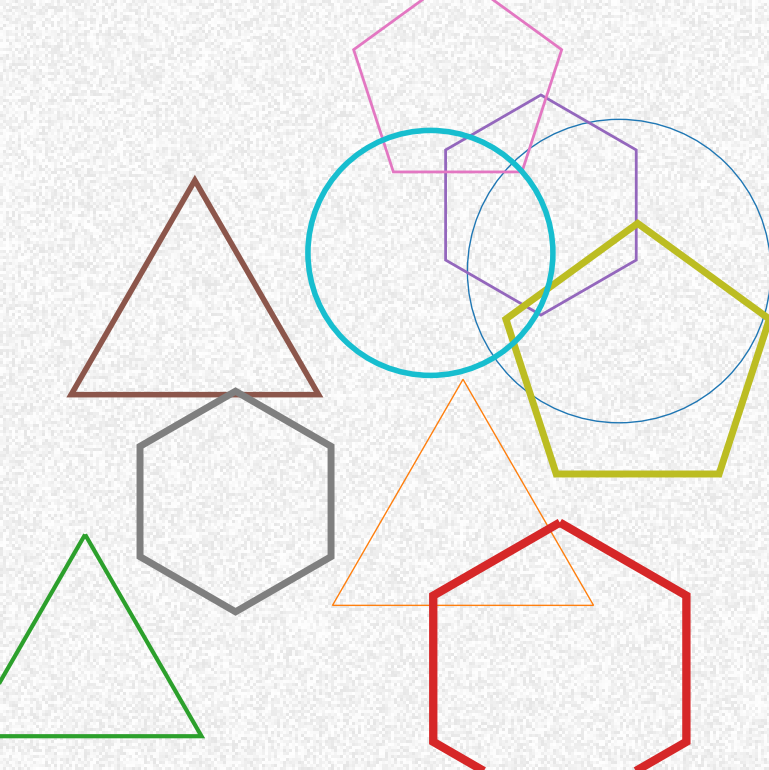[{"shape": "circle", "thickness": 0.5, "radius": 0.99, "center": [0.804, 0.648]}, {"shape": "triangle", "thickness": 0.5, "radius": 0.98, "center": [0.601, 0.312]}, {"shape": "triangle", "thickness": 1.5, "radius": 0.87, "center": [0.111, 0.131]}, {"shape": "hexagon", "thickness": 3, "radius": 0.95, "center": [0.727, 0.132]}, {"shape": "hexagon", "thickness": 1, "radius": 0.71, "center": [0.702, 0.734]}, {"shape": "triangle", "thickness": 2, "radius": 0.93, "center": [0.253, 0.58]}, {"shape": "pentagon", "thickness": 1, "radius": 0.71, "center": [0.594, 0.892]}, {"shape": "hexagon", "thickness": 2.5, "radius": 0.72, "center": [0.306, 0.349]}, {"shape": "pentagon", "thickness": 2.5, "radius": 0.9, "center": [0.828, 0.53]}, {"shape": "circle", "thickness": 2, "radius": 0.8, "center": [0.559, 0.672]}]